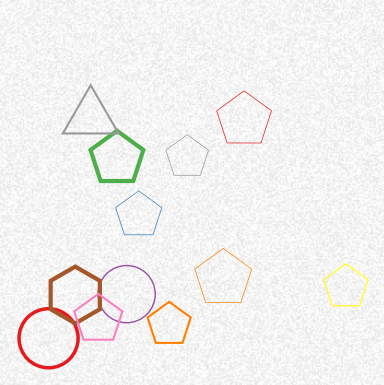[{"shape": "pentagon", "thickness": 0.5, "radius": 0.37, "center": [0.634, 0.689]}, {"shape": "circle", "thickness": 2.5, "radius": 0.38, "center": [0.126, 0.121]}, {"shape": "pentagon", "thickness": 0.5, "radius": 0.32, "center": [0.36, 0.441]}, {"shape": "pentagon", "thickness": 3, "radius": 0.36, "center": [0.304, 0.588]}, {"shape": "circle", "thickness": 1, "radius": 0.37, "center": [0.329, 0.236]}, {"shape": "pentagon", "thickness": 1.5, "radius": 0.29, "center": [0.439, 0.157]}, {"shape": "pentagon", "thickness": 0.5, "radius": 0.39, "center": [0.58, 0.277]}, {"shape": "pentagon", "thickness": 1, "radius": 0.3, "center": [0.898, 0.255]}, {"shape": "hexagon", "thickness": 3, "radius": 0.37, "center": [0.195, 0.234]}, {"shape": "pentagon", "thickness": 1.5, "radius": 0.33, "center": [0.255, 0.171]}, {"shape": "triangle", "thickness": 1.5, "radius": 0.42, "center": [0.236, 0.695]}, {"shape": "pentagon", "thickness": 0.5, "radius": 0.29, "center": [0.486, 0.592]}]